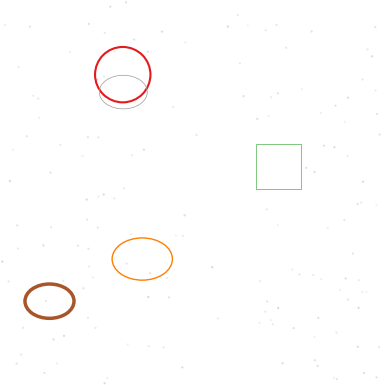[{"shape": "circle", "thickness": 1.5, "radius": 0.36, "center": [0.319, 0.806]}, {"shape": "square", "thickness": 0.5, "radius": 0.29, "center": [0.724, 0.569]}, {"shape": "oval", "thickness": 1, "radius": 0.39, "center": [0.37, 0.327]}, {"shape": "oval", "thickness": 2.5, "radius": 0.32, "center": [0.129, 0.218]}, {"shape": "oval", "thickness": 0.5, "radius": 0.31, "center": [0.32, 0.761]}]